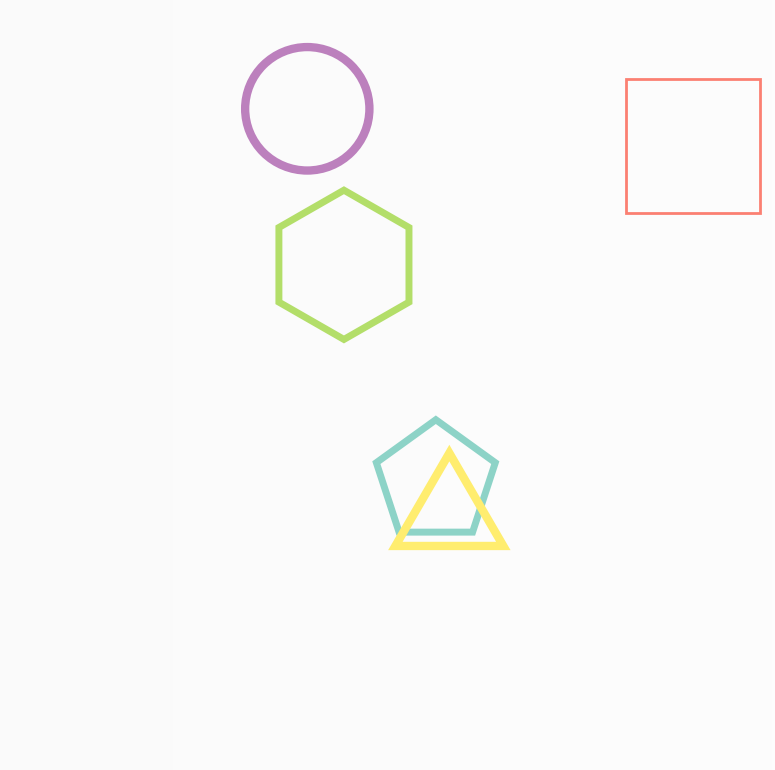[{"shape": "pentagon", "thickness": 2.5, "radius": 0.4, "center": [0.562, 0.374]}, {"shape": "square", "thickness": 1, "radius": 0.43, "center": [0.894, 0.81]}, {"shape": "hexagon", "thickness": 2.5, "radius": 0.48, "center": [0.444, 0.656]}, {"shape": "circle", "thickness": 3, "radius": 0.4, "center": [0.396, 0.859]}, {"shape": "triangle", "thickness": 3, "radius": 0.4, "center": [0.58, 0.331]}]